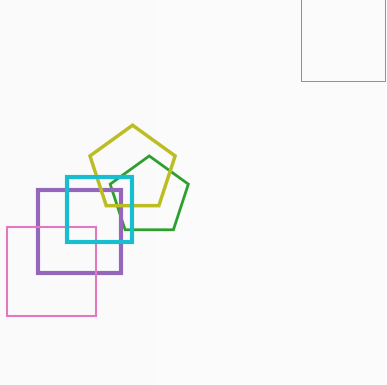[{"shape": "square", "thickness": 0.5, "radius": 0.54, "center": [0.885, 0.9]}, {"shape": "pentagon", "thickness": 2, "radius": 0.53, "center": [0.385, 0.489]}, {"shape": "square", "thickness": 3, "radius": 0.54, "center": [0.206, 0.399]}, {"shape": "square", "thickness": 1.5, "radius": 0.58, "center": [0.132, 0.295]}, {"shape": "pentagon", "thickness": 2.5, "radius": 0.58, "center": [0.342, 0.559]}, {"shape": "square", "thickness": 3, "radius": 0.42, "center": [0.257, 0.456]}]